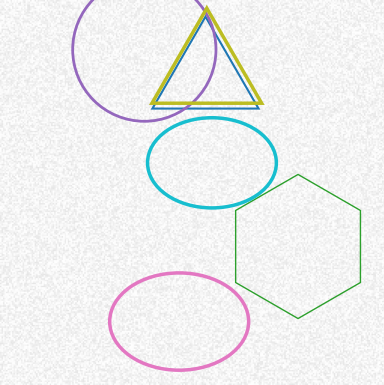[{"shape": "triangle", "thickness": 1.5, "radius": 0.8, "center": [0.534, 0.798]}, {"shape": "hexagon", "thickness": 1, "radius": 0.94, "center": [0.774, 0.36]}, {"shape": "circle", "thickness": 2, "radius": 0.93, "center": [0.375, 0.871]}, {"shape": "oval", "thickness": 2.5, "radius": 0.9, "center": [0.465, 0.165]}, {"shape": "triangle", "thickness": 2.5, "radius": 0.82, "center": [0.537, 0.814]}, {"shape": "oval", "thickness": 2.5, "radius": 0.84, "center": [0.551, 0.577]}]